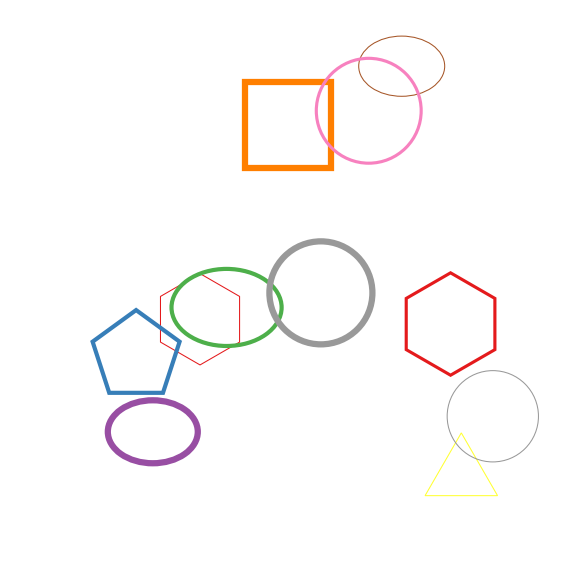[{"shape": "hexagon", "thickness": 0.5, "radius": 0.4, "center": [0.346, 0.446]}, {"shape": "hexagon", "thickness": 1.5, "radius": 0.44, "center": [0.78, 0.438]}, {"shape": "pentagon", "thickness": 2, "radius": 0.4, "center": [0.236, 0.383]}, {"shape": "oval", "thickness": 2, "radius": 0.48, "center": [0.392, 0.467]}, {"shape": "oval", "thickness": 3, "radius": 0.39, "center": [0.265, 0.251]}, {"shape": "square", "thickness": 3, "radius": 0.37, "center": [0.498, 0.783]}, {"shape": "triangle", "thickness": 0.5, "radius": 0.36, "center": [0.799, 0.177]}, {"shape": "oval", "thickness": 0.5, "radius": 0.37, "center": [0.696, 0.885]}, {"shape": "circle", "thickness": 1.5, "radius": 0.45, "center": [0.639, 0.807]}, {"shape": "circle", "thickness": 0.5, "radius": 0.4, "center": [0.853, 0.278]}, {"shape": "circle", "thickness": 3, "radius": 0.45, "center": [0.556, 0.492]}]